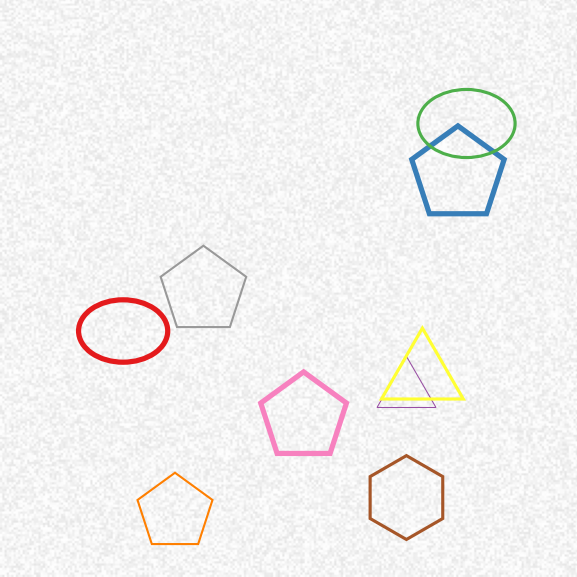[{"shape": "oval", "thickness": 2.5, "radius": 0.39, "center": [0.213, 0.426]}, {"shape": "pentagon", "thickness": 2.5, "radius": 0.42, "center": [0.793, 0.697]}, {"shape": "oval", "thickness": 1.5, "radius": 0.42, "center": [0.808, 0.785]}, {"shape": "triangle", "thickness": 0.5, "radius": 0.29, "center": [0.704, 0.323]}, {"shape": "pentagon", "thickness": 1, "radius": 0.34, "center": [0.303, 0.112]}, {"shape": "triangle", "thickness": 1.5, "radius": 0.41, "center": [0.731, 0.349]}, {"shape": "hexagon", "thickness": 1.5, "radius": 0.36, "center": [0.704, 0.138]}, {"shape": "pentagon", "thickness": 2.5, "radius": 0.39, "center": [0.526, 0.277]}, {"shape": "pentagon", "thickness": 1, "radius": 0.39, "center": [0.352, 0.496]}]